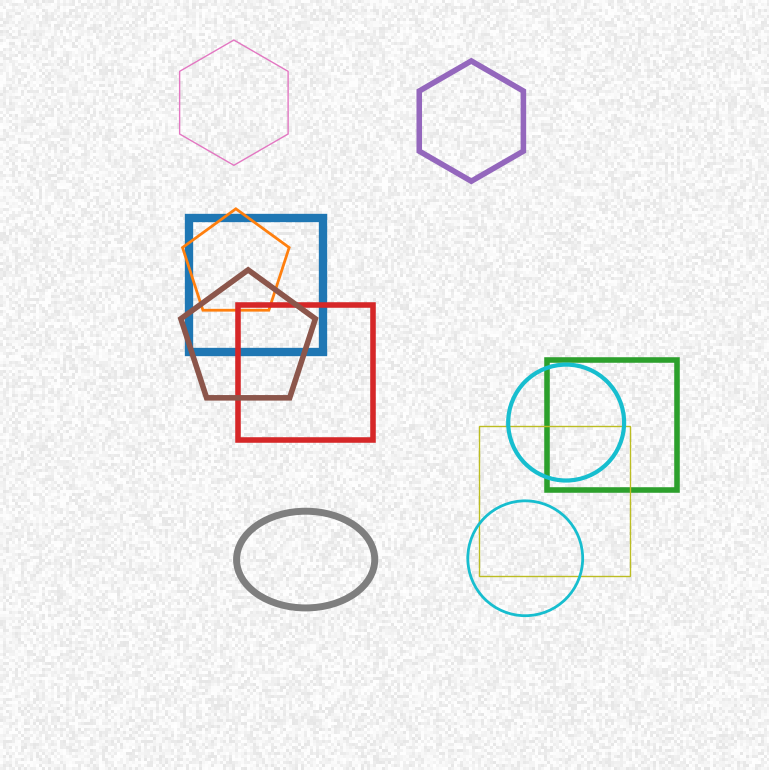[{"shape": "square", "thickness": 3, "radius": 0.43, "center": [0.333, 0.63]}, {"shape": "pentagon", "thickness": 1, "radius": 0.36, "center": [0.306, 0.656]}, {"shape": "square", "thickness": 2, "radius": 0.42, "center": [0.795, 0.448]}, {"shape": "square", "thickness": 2, "radius": 0.44, "center": [0.397, 0.516]}, {"shape": "hexagon", "thickness": 2, "radius": 0.39, "center": [0.612, 0.843]}, {"shape": "pentagon", "thickness": 2, "radius": 0.46, "center": [0.322, 0.558]}, {"shape": "hexagon", "thickness": 0.5, "radius": 0.41, "center": [0.304, 0.867]}, {"shape": "oval", "thickness": 2.5, "radius": 0.45, "center": [0.397, 0.273]}, {"shape": "square", "thickness": 0.5, "radius": 0.49, "center": [0.72, 0.349]}, {"shape": "circle", "thickness": 1, "radius": 0.37, "center": [0.682, 0.275]}, {"shape": "circle", "thickness": 1.5, "radius": 0.38, "center": [0.735, 0.451]}]